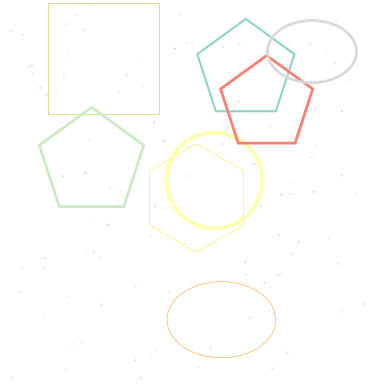[{"shape": "pentagon", "thickness": 1.5, "radius": 0.66, "center": [0.639, 0.818]}, {"shape": "circle", "thickness": 3, "radius": 0.62, "center": [0.557, 0.531]}, {"shape": "pentagon", "thickness": 2, "radius": 0.63, "center": [0.693, 0.73]}, {"shape": "oval", "thickness": 0.5, "radius": 0.71, "center": [0.575, 0.17]}, {"shape": "square", "thickness": 0.5, "radius": 0.72, "center": [0.268, 0.848]}, {"shape": "oval", "thickness": 2, "radius": 0.58, "center": [0.81, 0.866]}, {"shape": "pentagon", "thickness": 2, "radius": 0.71, "center": [0.238, 0.579]}, {"shape": "hexagon", "thickness": 0.5, "radius": 0.7, "center": [0.511, 0.486]}]